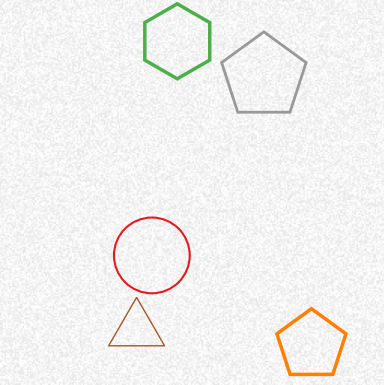[{"shape": "circle", "thickness": 1.5, "radius": 0.49, "center": [0.394, 0.337]}, {"shape": "hexagon", "thickness": 2.5, "radius": 0.49, "center": [0.46, 0.893]}, {"shape": "pentagon", "thickness": 2.5, "radius": 0.47, "center": [0.809, 0.104]}, {"shape": "triangle", "thickness": 1, "radius": 0.42, "center": [0.355, 0.144]}, {"shape": "pentagon", "thickness": 2, "radius": 0.58, "center": [0.685, 0.802]}]